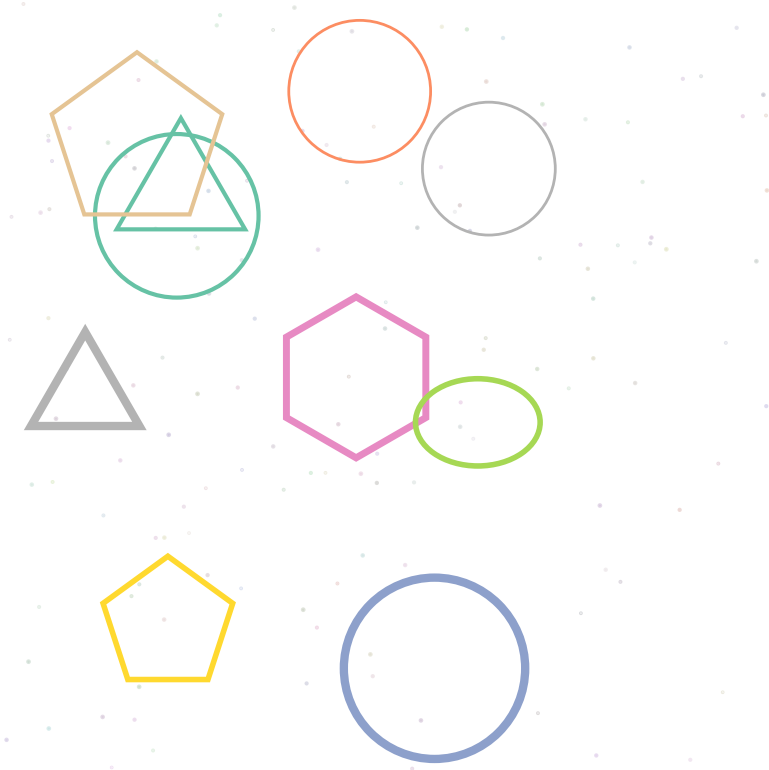[{"shape": "circle", "thickness": 1.5, "radius": 0.53, "center": [0.23, 0.72]}, {"shape": "triangle", "thickness": 1.5, "radius": 0.48, "center": [0.235, 0.75]}, {"shape": "circle", "thickness": 1, "radius": 0.46, "center": [0.467, 0.881]}, {"shape": "circle", "thickness": 3, "radius": 0.59, "center": [0.564, 0.132]}, {"shape": "hexagon", "thickness": 2.5, "radius": 0.52, "center": [0.463, 0.51]}, {"shape": "oval", "thickness": 2, "radius": 0.4, "center": [0.621, 0.451]}, {"shape": "pentagon", "thickness": 2, "radius": 0.44, "center": [0.218, 0.189]}, {"shape": "pentagon", "thickness": 1.5, "radius": 0.58, "center": [0.178, 0.816]}, {"shape": "circle", "thickness": 1, "radius": 0.43, "center": [0.635, 0.781]}, {"shape": "triangle", "thickness": 3, "radius": 0.41, "center": [0.111, 0.487]}]